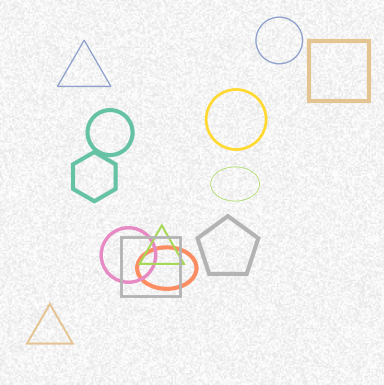[{"shape": "hexagon", "thickness": 3, "radius": 0.32, "center": [0.245, 0.541]}, {"shape": "circle", "thickness": 3, "radius": 0.29, "center": [0.286, 0.656]}, {"shape": "oval", "thickness": 3, "radius": 0.39, "center": [0.433, 0.304]}, {"shape": "circle", "thickness": 1, "radius": 0.3, "center": [0.725, 0.895]}, {"shape": "triangle", "thickness": 1, "radius": 0.4, "center": [0.219, 0.816]}, {"shape": "circle", "thickness": 2.5, "radius": 0.35, "center": [0.334, 0.338]}, {"shape": "oval", "thickness": 0.5, "radius": 0.32, "center": [0.611, 0.522]}, {"shape": "triangle", "thickness": 1.5, "radius": 0.33, "center": [0.42, 0.348]}, {"shape": "circle", "thickness": 2, "radius": 0.39, "center": [0.613, 0.69]}, {"shape": "triangle", "thickness": 1.5, "radius": 0.34, "center": [0.13, 0.142]}, {"shape": "square", "thickness": 3, "radius": 0.39, "center": [0.88, 0.815]}, {"shape": "pentagon", "thickness": 3, "radius": 0.41, "center": [0.592, 0.356]}, {"shape": "square", "thickness": 2, "radius": 0.38, "center": [0.391, 0.307]}]